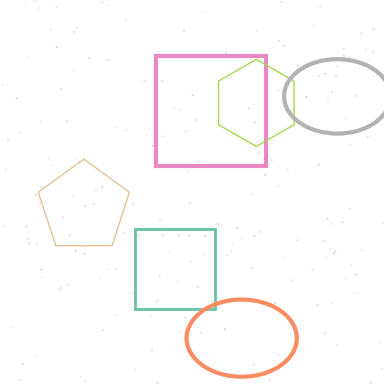[{"shape": "square", "thickness": 2, "radius": 0.52, "center": [0.455, 0.302]}, {"shape": "oval", "thickness": 3, "radius": 0.72, "center": [0.628, 0.122]}, {"shape": "square", "thickness": 3, "radius": 0.71, "center": [0.549, 0.712]}, {"shape": "hexagon", "thickness": 1, "radius": 0.57, "center": [0.666, 0.733]}, {"shape": "pentagon", "thickness": 1, "radius": 0.62, "center": [0.218, 0.462]}, {"shape": "oval", "thickness": 3, "radius": 0.69, "center": [0.876, 0.75]}]